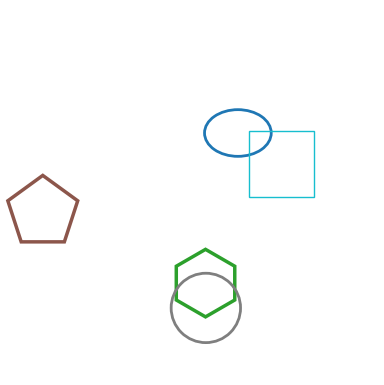[{"shape": "oval", "thickness": 2, "radius": 0.43, "center": [0.618, 0.655]}, {"shape": "hexagon", "thickness": 2.5, "radius": 0.44, "center": [0.534, 0.265]}, {"shape": "pentagon", "thickness": 2.5, "radius": 0.48, "center": [0.111, 0.449]}, {"shape": "circle", "thickness": 2, "radius": 0.45, "center": [0.535, 0.2]}, {"shape": "square", "thickness": 1, "radius": 0.42, "center": [0.731, 0.574]}]